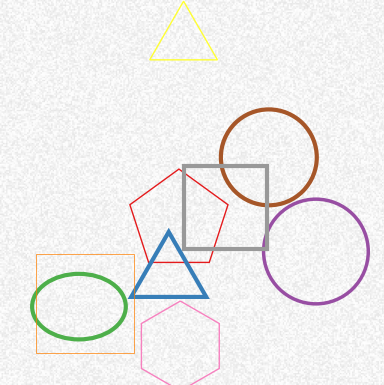[{"shape": "pentagon", "thickness": 1, "radius": 0.67, "center": [0.465, 0.427]}, {"shape": "triangle", "thickness": 3, "radius": 0.56, "center": [0.438, 0.285]}, {"shape": "oval", "thickness": 3, "radius": 0.61, "center": [0.205, 0.204]}, {"shape": "circle", "thickness": 2.5, "radius": 0.68, "center": [0.821, 0.347]}, {"shape": "square", "thickness": 0.5, "radius": 0.64, "center": [0.221, 0.211]}, {"shape": "triangle", "thickness": 1, "radius": 0.51, "center": [0.477, 0.895]}, {"shape": "circle", "thickness": 3, "radius": 0.62, "center": [0.698, 0.591]}, {"shape": "hexagon", "thickness": 1, "radius": 0.58, "center": [0.468, 0.101]}, {"shape": "square", "thickness": 3, "radius": 0.54, "center": [0.587, 0.461]}]